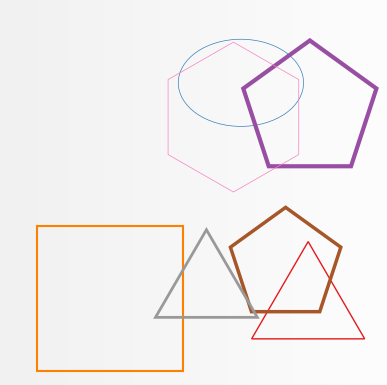[{"shape": "triangle", "thickness": 1, "radius": 0.84, "center": [0.795, 0.204]}, {"shape": "oval", "thickness": 0.5, "radius": 0.81, "center": [0.622, 0.785]}, {"shape": "pentagon", "thickness": 3, "radius": 0.9, "center": [0.8, 0.714]}, {"shape": "square", "thickness": 1.5, "radius": 0.94, "center": [0.284, 0.225]}, {"shape": "pentagon", "thickness": 2.5, "radius": 0.75, "center": [0.737, 0.312]}, {"shape": "hexagon", "thickness": 0.5, "radius": 0.97, "center": [0.602, 0.696]}, {"shape": "triangle", "thickness": 2, "radius": 0.76, "center": [0.533, 0.252]}]